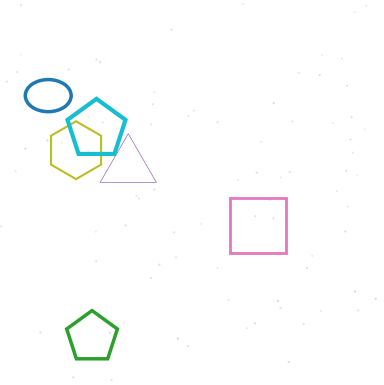[{"shape": "oval", "thickness": 2.5, "radius": 0.3, "center": [0.125, 0.752]}, {"shape": "pentagon", "thickness": 2.5, "radius": 0.35, "center": [0.239, 0.124]}, {"shape": "triangle", "thickness": 0.5, "radius": 0.42, "center": [0.333, 0.568]}, {"shape": "square", "thickness": 2, "radius": 0.36, "center": [0.67, 0.415]}, {"shape": "hexagon", "thickness": 1.5, "radius": 0.38, "center": [0.198, 0.61]}, {"shape": "pentagon", "thickness": 3, "radius": 0.4, "center": [0.251, 0.664]}]